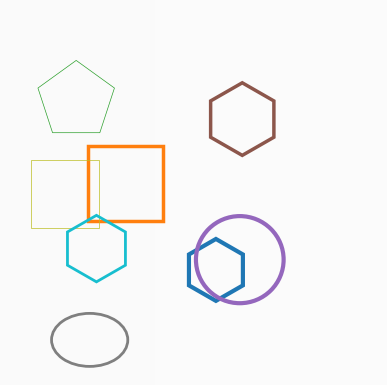[{"shape": "hexagon", "thickness": 3, "radius": 0.4, "center": [0.557, 0.299]}, {"shape": "square", "thickness": 2.5, "radius": 0.49, "center": [0.324, 0.524]}, {"shape": "pentagon", "thickness": 0.5, "radius": 0.52, "center": [0.197, 0.739]}, {"shape": "circle", "thickness": 3, "radius": 0.57, "center": [0.619, 0.326]}, {"shape": "hexagon", "thickness": 2.5, "radius": 0.47, "center": [0.625, 0.691]}, {"shape": "oval", "thickness": 2, "radius": 0.49, "center": [0.231, 0.117]}, {"shape": "square", "thickness": 0.5, "radius": 0.44, "center": [0.169, 0.497]}, {"shape": "hexagon", "thickness": 2, "radius": 0.43, "center": [0.249, 0.354]}]